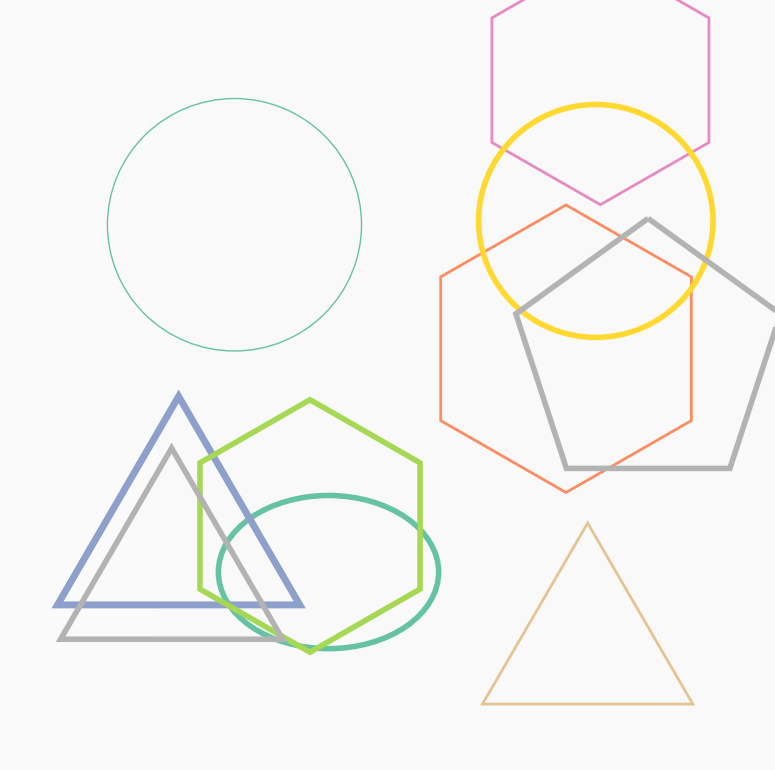[{"shape": "oval", "thickness": 2, "radius": 0.71, "center": [0.424, 0.257]}, {"shape": "circle", "thickness": 0.5, "radius": 0.82, "center": [0.303, 0.708]}, {"shape": "hexagon", "thickness": 1, "radius": 0.93, "center": [0.73, 0.547]}, {"shape": "triangle", "thickness": 2.5, "radius": 0.9, "center": [0.23, 0.305]}, {"shape": "hexagon", "thickness": 1, "radius": 0.81, "center": [0.775, 0.896]}, {"shape": "hexagon", "thickness": 2, "radius": 0.82, "center": [0.4, 0.317]}, {"shape": "circle", "thickness": 2, "radius": 0.76, "center": [0.769, 0.713]}, {"shape": "triangle", "thickness": 1, "radius": 0.78, "center": [0.758, 0.164]}, {"shape": "pentagon", "thickness": 2, "radius": 0.9, "center": [0.836, 0.537]}, {"shape": "triangle", "thickness": 2, "radius": 0.83, "center": [0.221, 0.253]}]